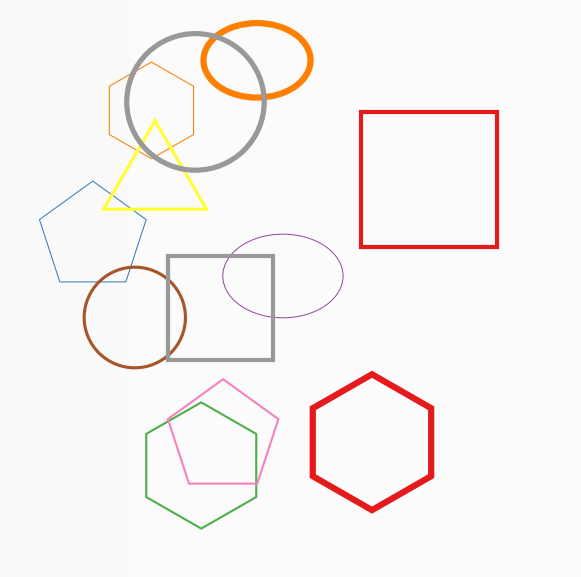[{"shape": "square", "thickness": 2, "radius": 0.58, "center": [0.738, 0.688]}, {"shape": "hexagon", "thickness": 3, "radius": 0.59, "center": [0.64, 0.233]}, {"shape": "pentagon", "thickness": 0.5, "radius": 0.48, "center": [0.16, 0.589]}, {"shape": "hexagon", "thickness": 1, "radius": 0.55, "center": [0.346, 0.193]}, {"shape": "oval", "thickness": 0.5, "radius": 0.52, "center": [0.487, 0.521]}, {"shape": "oval", "thickness": 3, "radius": 0.46, "center": [0.442, 0.895]}, {"shape": "hexagon", "thickness": 0.5, "radius": 0.42, "center": [0.261, 0.808]}, {"shape": "triangle", "thickness": 1.5, "radius": 0.51, "center": [0.267, 0.688]}, {"shape": "circle", "thickness": 1.5, "radius": 0.44, "center": [0.232, 0.449]}, {"shape": "pentagon", "thickness": 1, "radius": 0.5, "center": [0.384, 0.243]}, {"shape": "circle", "thickness": 2.5, "radius": 0.59, "center": [0.336, 0.823]}, {"shape": "square", "thickness": 2, "radius": 0.45, "center": [0.379, 0.465]}]